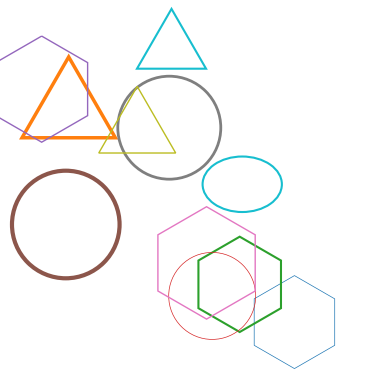[{"shape": "hexagon", "thickness": 0.5, "radius": 0.6, "center": [0.765, 0.163]}, {"shape": "triangle", "thickness": 2.5, "radius": 0.7, "center": [0.178, 0.712]}, {"shape": "hexagon", "thickness": 1.5, "radius": 0.62, "center": [0.623, 0.261]}, {"shape": "circle", "thickness": 0.5, "radius": 0.56, "center": [0.551, 0.231]}, {"shape": "hexagon", "thickness": 1, "radius": 0.69, "center": [0.108, 0.768]}, {"shape": "circle", "thickness": 3, "radius": 0.7, "center": [0.171, 0.417]}, {"shape": "hexagon", "thickness": 1, "radius": 0.73, "center": [0.537, 0.317]}, {"shape": "circle", "thickness": 2, "radius": 0.67, "center": [0.44, 0.668]}, {"shape": "triangle", "thickness": 1, "radius": 0.58, "center": [0.356, 0.66]}, {"shape": "oval", "thickness": 1.5, "radius": 0.51, "center": [0.629, 0.521]}, {"shape": "triangle", "thickness": 1.5, "radius": 0.52, "center": [0.445, 0.873]}]